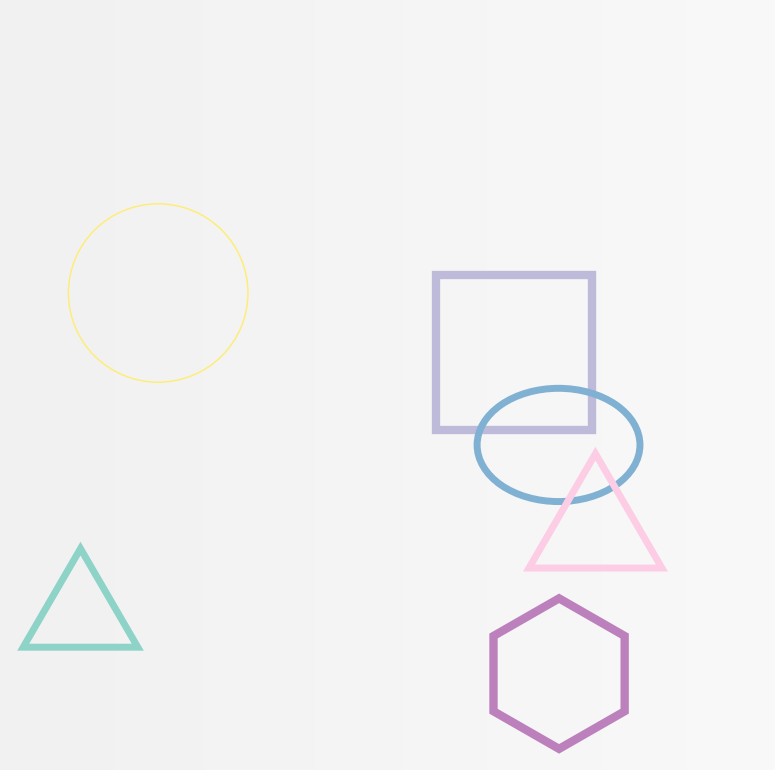[{"shape": "triangle", "thickness": 2.5, "radius": 0.43, "center": [0.104, 0.202]}, {"shape": "square", "thickness": 3, "radius": 0.5, "center": [0.663, 0.542]}, {"shape": "oval", "thickness": 2.5, "radius": 0.53, "center": [0.721, 0.422]}, {"shape": "triangle", "thickness": 2.5, "radius": 0.5, "center": [0.768, 0.312]}, {"shape": "hexagon", "thickness": 3, "radius": 0.49, "center": [0.721, 0.125]}, {"shape": "circle", "thickness": 0.5, "radius": 0.58, "center": [0.204, 0.619]}]